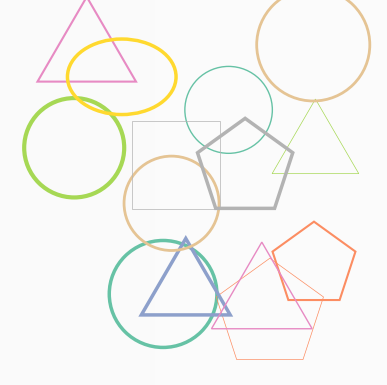[{"shape": "circle", "thickness": 2.5, "radius": 0.69, "center": [0.421, 0.236]}, {"shape": "circle", "thickness": 1, "radius": 0.56, "center": [0.59, 0.715]}, {"shape": "pentagon", "thickness": 1.5, "radius": 0.56, "center": [0.81, 0.312]}, {"shape": "pentagon", "thickness": 0.5, "radius": 0.73, "center": [0.696, 0.184]}, {"shape": "triangle", "thickness": 2.5, "radius": 0.66, "center": [0.479, 0.248]}, {"shape": "triangle", "thickness": 1.5, "radius": 0.73, "center": [0.224, 0.861]}, {"shape": "triangle", "thickness": 1, "radius": 0.75, "center": [0.676, 0.221]}, {"shape": "circle", "thickness": 3, "radius": 0.65, "center": [0.191, 0.616]}, {"shape": "triangle", "thickness": 0.5, "radius": 0.65, "center": [0.814, 0.614]}, {"shape": "oval", "thickness": 2.5, "radius": 0.7, "center": [0.314, 0.801]}, {"shape": "circle", "thickness": 2, "radius": 0.73, "center": [0.808, 0.884]}, {"shape": "circle", "thickness": 2, "radius": 0.61, "center": [0.443, 0.472]}, {"shape": "square", "thickness": 0.5, "radius": 0.57, "center": [0.455, 0.571]}, {"shape": "pentagon", "thickness": 2.5, "radius": 0.65, "center": [0.633, 0.563]}]